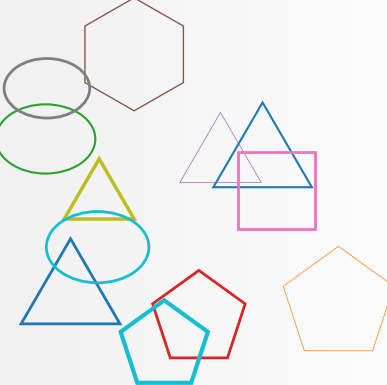[{"shape": "triangle", "thickness": 2, "radius": 0.74, "center": [0.182, 0.233]}, {"shape": "triangle", "thickness": 1.5, "radius": 0.73, "center": [0.678, 0.587]}, {"shape": "pentagon", "thickness": 0.5, "radius": 0.75, "center": [0.874, 0.21]}, {"shape": "oval", "thickness": 1.5, "radius": 0.64, "center": [0.118, 0.639]}, {"shape": "pentagon", "thickness": 2, "radius": 0.63, "center": [0.513, 0.172]}, {"shape": "triangle", "thickness": 0.5, "radius": 0.61, "center": [0.569, 0.587]}, {"shape": "hexagon", "thickness": 1, "radius": 0.73, "center": [0.346, 0.859]}, {"shape": "square", "thickness": 2, "radius": 0.5, "center": [0.714, 0.504]}, {"shape": "oval", "thickness": 2, "radius": 0.55, "center": [0.121, 0.771]}, {"shape": "triangle", "thickness": 2.5, "radius": 0.52, "center": [0.256, 0.483]}, {"shape": "pentagon", "thickness": 3, "radius": 0.59, "center": [0.424, 0.101]}, {"shape": "oval", "thickness": 2, "radius": 0.66, "center": [0.252, 0.358]}]